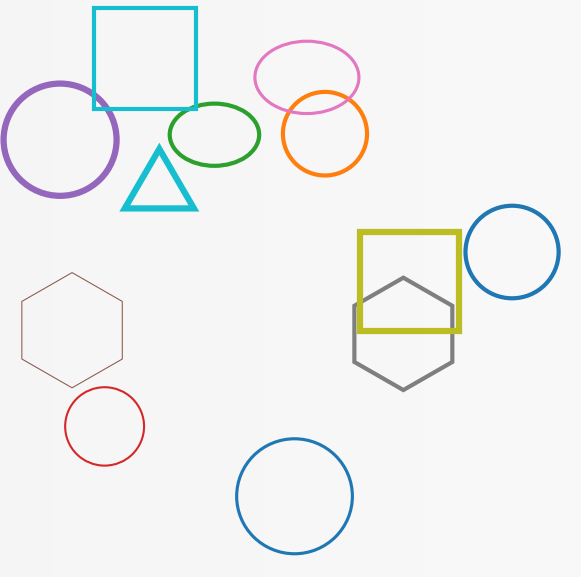[{"shape": "circle", "thickness": 1.5, "radius": 0.5, "center": [0.507, 0.14]}, {"shape": "circle", "thickness": 2, "radius": 0.4, "center": [0.881, 0.563]}, {"shape": "circle", "thickness": 2, "radius": 0.36, "center": [0.559, 0.768]}, {"shape": "oval", "thickness": 2, "radius": 0.38, "center": [0.369, 0.766]}, {"shape": "circle", "thickness": 1, "radius": 0.34, "center": [0.18, 0.261]}, {"shape": "circle", "thickness": 3, "radius": 0.49, "center": [0.103, 0.757]}, {"shape": "hexagon", "thickness": 0.5, "radius": 0.5, "center": [0.124, 0.427]}, {"shape": "oval", "thickness": 1.5, "radius": 0.45, "center": [0.528, 0.865]}, {"shape": "hexagon", "thickness": 2, "radius": 0.49, "center": [0.694, 0.421]}, {"shape": "square", "thickness": 3, "radius": 0.43, "center": [0.704, 0.511]}, {"shape": "square", "thickness": 2, "radius": 0.44, "center": [0.25, 0.898]}, {"shape": "triangle", "thickness": 3, "radius": 0.34, "center": [0.274, 0.673]}]